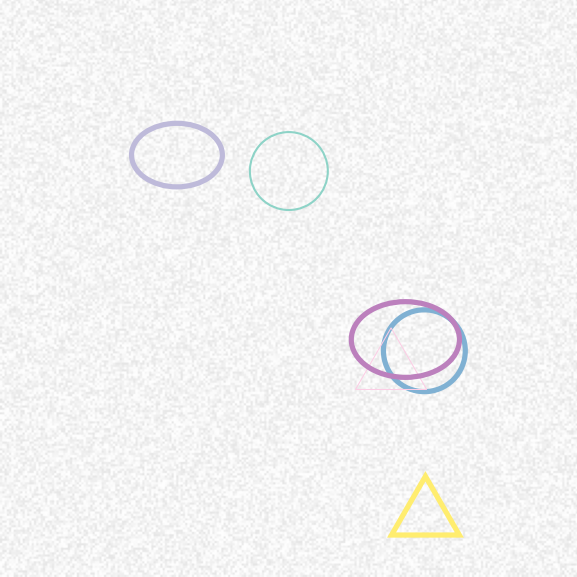[{"shape": "circle", "thickness": 1, "radius": 0.34, "center": [0.5, 0.703]}, {"shape": "oval", "thickness": 2.5, "radius": 0.39, "center": [0.306, 0.731]}, {"shape": "circle", "thickness": 2.5, "radius": 0.35, "center": [0.735, 0.392]}, {"shape": "triangle", "thickness": 0.5, "radius": 0.36, "center": [0.677, 0.36]}, {"shape": "oval", "thickness": 2.5, "radius": 0.47, "center": [0.702, 0.411]}, {"shape": "triangle", "thickness": 2.5, "radius": 0.34, "center": [0.737, 0.107]}]